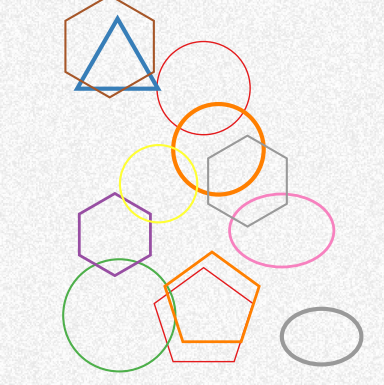[{"shape": "pentagon", "thickness": 1, "radius": 0.67, "center": [0.529, 0.17]}, {"shape": "circle", "thickness": 1, "radius": 0.6, "center": [0.529, 0.771]}, {"shape": "triangle", "thickness": 3, "radius": 0.61, "center": [0.305, 0.83]}, {"shape": "circle", "thickness": 1.5, "radius": 0.73, "center": [0.31, 0.181]}, {"shape": "hexagon", "thickness": 2, "radius": 0.53, "center": [0.298, 0.391]}, {"shape": "pentagon", "thickness": 2, "radius": 0.64, "center": [0.551, 0.217]}, {"shape": "circle", "thickness": 3, "radius": 0.59, "center": [0.567, 0.612]}, {"shape": "circle", "thickness": 1.5, "radius": 0.5, "center": [0.412, 0.523]}, {"shape": "hexagon", "thickness": 1.5, "radius": 0.66, "center": [0.285, 0.88]}, {"shape": "oval", "thickness": 2, "radius": 0.68, "center": [0.732, 0.401]}, {"shape": "hexagon", "thickness": 1.5, "radius": 0.59, "center": [0.643, 0.53]}, {"shape": "oval", "thickness": 3, "radius": 0.52, "center": [0.835, 0.126]}]